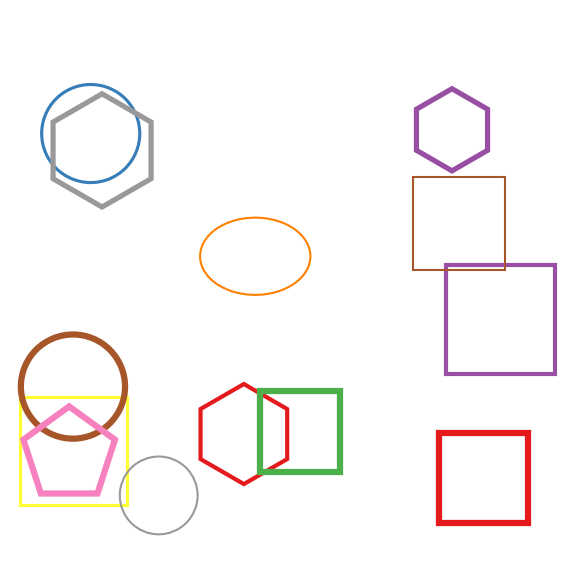[{"shape": "hexagon", "thickness": 2, "radius": 0.43, "center": [0.422, 0.248]}, {"shape": "square", "thickness": 3, "radius": 0.39, "center": [0.837, 0.171]}, {"shape": "circle", "thickness": 1.5, "radius": 0.42, "center": [0.157, 0.768]}, {"shape": "square", "thickness": 3, "radius": 0.35, "center": [0.52, 0.252]}, {"shape": "square", "thickness": 2, "radius": 0.47, "center": [0.867, 0.446]}, {"shape": "hexagon", "thickness": 2.5, "radius": 0.36, "center": [0.783, 0.774]}, {"shape": "oval", "thickness": 1, "radius": 0.48, "center": [0.442, 0.555]}, {"shape": "square", "thickness": 1.5, "radius": 0.46, "center": [0.127, 0.218]}, {"shape": "circle", "thickness": 3, "radius": 0.45, "center": [0.126, 0.33]}, {"shape": "square", "thickness": 1, "radius": 0.4, "center": [0.795, 0.612]}, {"shape": "pentagon", "thickness": 3, "radius": 0.42, "center": [0.12, 0.212]}, {"shape": "hexagon", "thickness": 2.5, "radius": 0.49, "center": [0.177, 0.739]}, {"shape": "circle", "thickness": 1, "radius": 0.34, "center": [0.275, 0.141]}]